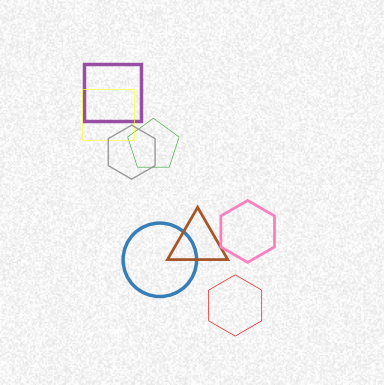[{"shape": "hexagon", "thickness": 0.5, "radius": 0.4, "center": [0.611, 0.207]}, {"shape": "circle", "thickness": 2.5, "radius": 0.48, "center": [0.415, 0.325]}, {"shape": "pentagon", "thickness": 0.5, "radius": 0.35, "center": [0.398, 0.623]}, {"shape": "square", "thickness": 2.5, "radius": 0.37, "center": [0.292, 0.759]}, {"shape": "square", "thickness": 0.5, "radius": 0.33, "center": [0.28, 0.703]}, {"shape": "triangle", "thickness": 2, "radius": 0.45, "center": [0.513, 0.371]}, {"shape": "hexagon", "thickness": 2, "radius": 0.4, "center": [0.643, 0.399]}, {"shape": "hexagon", "thickness": 1, "radius": 0.35, "center": [0.342, 0.605]}]